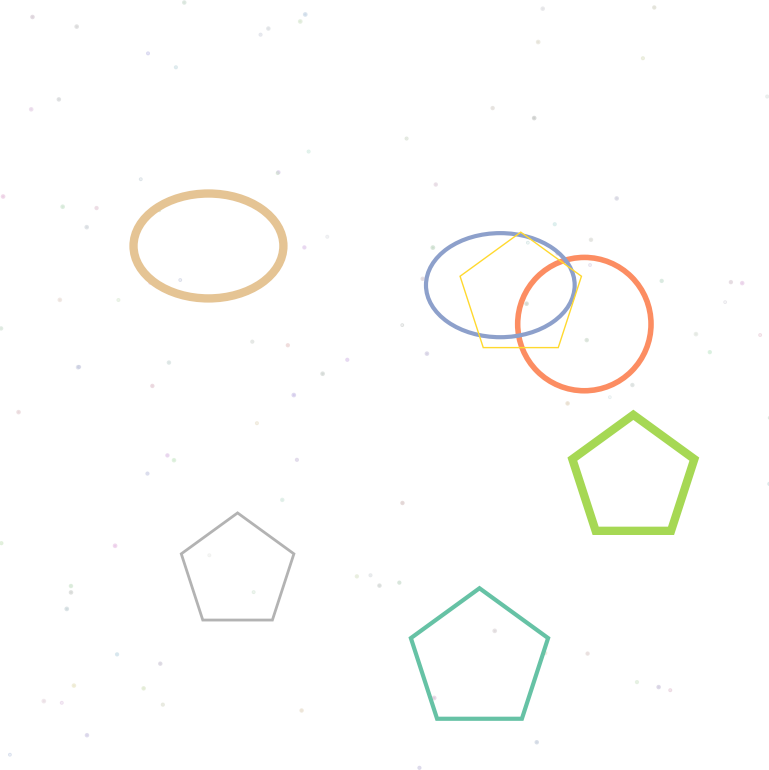[{"shape": "pentagon", "thickness": 1.5, "radius": 0.47, "center": [0.623, 0.142]}, {"shape": "circle", "thickness": 2, "radius": 0.43, "center": [0.759, 0.579]}, {"shape": "oval", "thickness": 1.5, "radius": 0.48, "center": [0.65, 0.63]}, {"shape": "pentagon", "thickness": 3, "radius": 0.42, "center": [0.823, 0.378]}, {"shape": "pentagon", "thickness": 0.5, "radius": 0.41, "center": [0.676, 0.616]}, {"shape": "oval", "thickness": 3, "radius": 0.49, "center": [0.271, 0.681]}, {"shape": "pentagon", "thickness": 1, "radius": 0.38, "center": [0.309, 0.257]}]